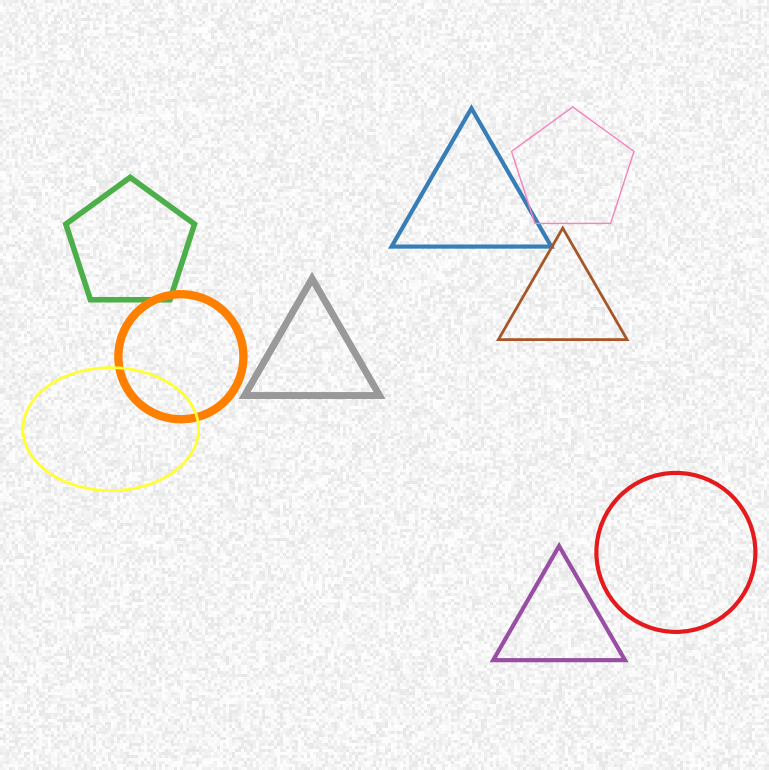[{"shape": "circle", "thickness": 1.5, "radius": 0.52, "center": [0.878, 0.283]}, {"shape": "triangle", "thickness": 1.5, "radius": 0.6, "center": [0.612, 0.74]}, {"shape": "pentagon", "thickness": 2, "radius": 0.44, "center": [0.169, 0.682]}, {"shape": "triangle", "thickness": 1.5, "radius": 0.49, "center": [0.726, 0.192]}, {"shape": "circle", "thickness": 3, "radius": 0.41, "center": [0.235, 0.537]}, {"shape": "oval", "thickness": 1, "radius": 0.57, "center": [0.144, 0.443]}, {"shape": "triangle", "thickness": 1, "radius": 0.48, "center": [0.731, 0.607]}, {"shape": "pentagon", "thickness": 0.5, "radius": 0.42, "center": [0.744, 0.777]}, {"shape": "triangle", "thickness": 2.5, "radius": 0.51, "center": [0.405, 0.537]}]